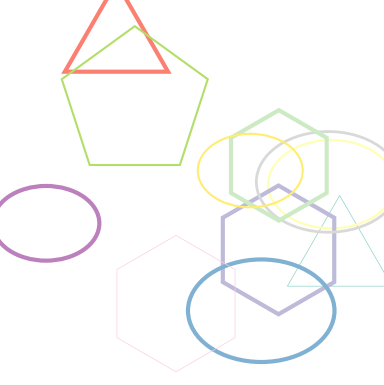[{"shape": "triangle", "thickness": 0.5, "radius": 0.78, "center": [0.882, 0.335]}, {"shape": "oval", "thickness": 1.5, "radius": 0.82, "center": [0.86, 0.522]}, {"shape": "hexagon", "thickness": 3, "radius": 0.84, "center": [0.723, 0.351]}, {"shape": "triangle", "thickness": 3, "radius": 0.77, "center": [0.302, 0.891]}, {"shape": "oval", "thickness": 3, "radius": 0.95, "center": [0.679, 0.193]}, {"shape": "pentagon", "thickness": 1.5, "radius": 1.0, "center": [0.35, 0.733]}, {"shape": "hexagon", "thickness": 0.5, "radius": 0.89, "center": [0.457, 0.211]}, {"shape": "oval", "thickness": 2, "radius": 0.93, "center": [0.853, 0.528]}, {"shape": "oval", "thickness": 3, "radius": 0.69, "center": [0.119, 0.42]}, {"shape": "hexagon", "thickness": 3, "radius": 0.72, "center": [0.724, 0.57]}, {"shape": "oval", "thickness": 1.5, "radius": 0.68, "center": [0.65, 0.557]}]